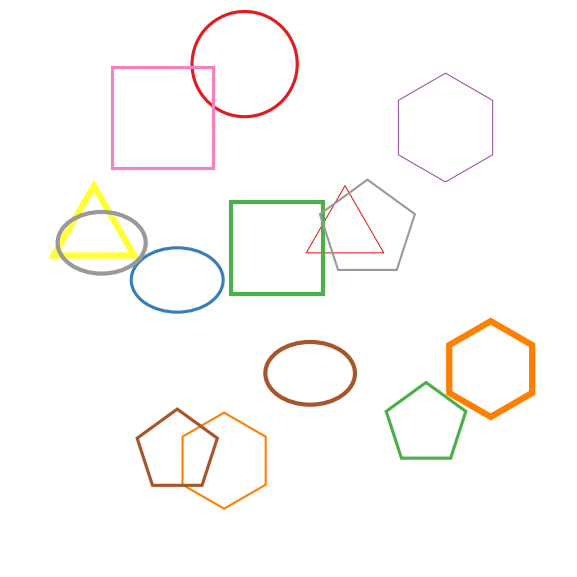[{"shape": "triangle", "thickness": 0.5, "radius": 0.39, "center": [0.597, 0.6]}, {"shape": "circle", "thickness": 1.5, "radius": 0.46, "center": [0.424, 0.888]}, {"shape": "oval", "thickness": 1.5, "radius": 0.4, "center": [0.307, 0.514]}, {"shape": "square", "thickness": 2, "radius": 0.4, "center": [0.48, 0.569]}, {"shape": "pentagon", "thickness": 1.5, "radius": 0.36, "center": [0.738, 0.264]}, {"shape": "hexagon", "thickness": 0.5, "radius": 0.47, "center": [0.771, 0.778]}, {"shape": "hexagon", "thickness": 3, "radius": 0.41, "center": [0.85, 0.36]}, {"shape": "hexagon", "thickness": 1, "radius": 0.42, "center": [0.388, 0.201]}, {"shape": "triangle", "thickness": 3, "radius": 0.4, "center": [0.163, 0.597]}, {"shape": "pentagon", "thickness": 1.5, "radius": 0.36, "center": [0.307, 0.218]}, {"shape": "oval", "thickness": 2, "radius": 0.39, "center": [0.537, 0.353]}, {"shape": "square", "thickness": 1.5, "radius": 0.44, "center": [0.281, 0.796]}, {"shape": "pentagon", "thickness": 1, "radius": 0.43, "center": [0.636, 0.602]}, {"shape": "oval", "thickness": 2, "radius": 0.38, "center": [0.176, 0.579]}]